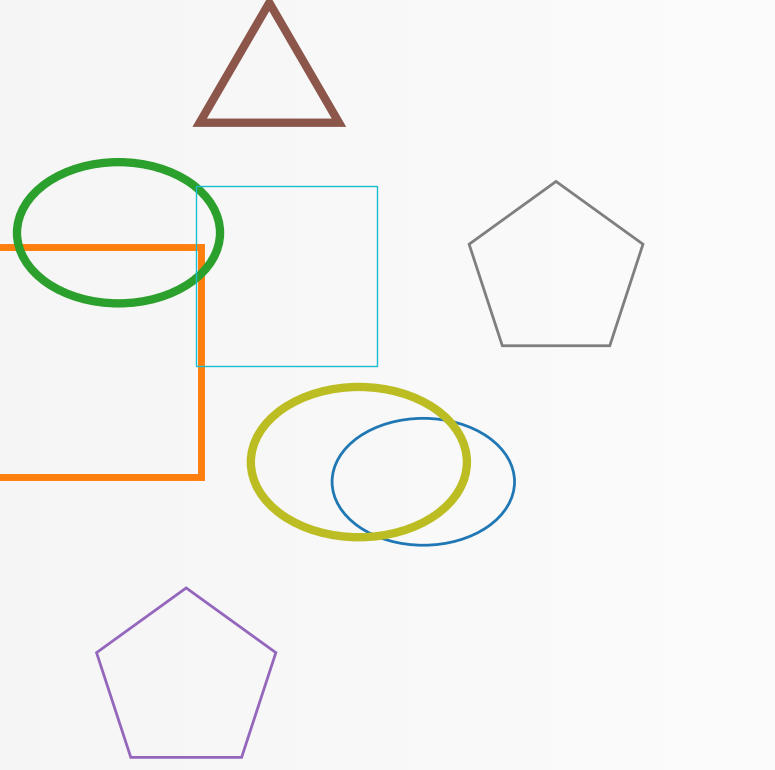[{"shape": "oval", "thickness": 1, "radius": 0.59, "center": [0.546, 0.374]}, {"shape": "square", "thickness": 2.5, "radius": 0.75, "center": [0.109, 0.53]}, {"shape": "oval", "thickness": 3, "radius": 0.65, "center": [0.153, 0.698]}, {"shape": "pentagon", "thickness": 1, "radius": 0.61, "center": [0.24, 0.115]}, {"shape": "triangle", "thickness": 3, "radius": 0.52, "center": [0.348, 0.893]}, {"shape": "pentagon", "thickness": 1, "radius": 0.59, "center": [0.717, 0.646]}, {"shape": "oval", "thickness": 3, "radius": 0.7, "center": [0.463, 0.4]}, {"shape": "square", "thickness": 0.5, "radius": 0.59, "center": [0.37, 0.642]}]